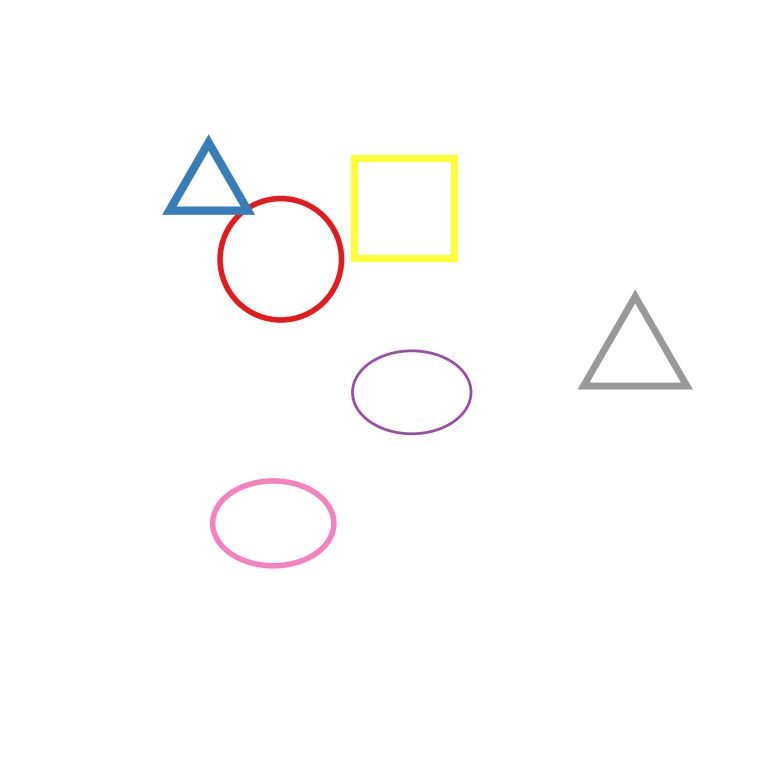[{"shape": "circle", "thickness": 2, "radius": 0.39, "center": [0.365, 0.663]}, {"shape": "triangle", "thickness": 3, "radius": 0.29, "center": [0.271, 0.756]}, {"shape": "oval", "thickness": 1, "radius": 0.38, "center": [0.535, 0.49]}, {"shape": "square", "thickness": 2.5, "radius": 0.33, "center": [0.524, 0.73]}, {"shape": "oval", "thickness": 2, "radius": 0.39, "center": [0.355, 0.32]}, {"shape": "triangle", "thickness": 2.5, "radius": 0.39, "center": [0.825, 0.537]}]